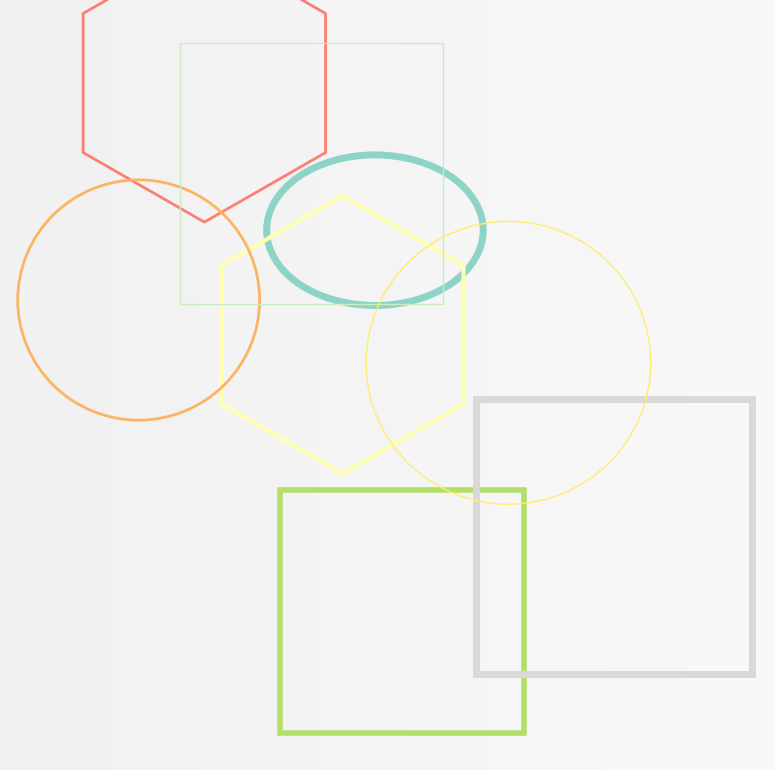[{"shape": "oval", "thickness": 2.5, "radius": 0.7, "center": [0.484, 0.701]}, {"shape": "hexagon", "thickness": 1.5, "radius": 0.9, "center": [0.442, 0.565]}, {"shape": "hexagon", "thickness": 1, "radius": 0.9, "center": [0.264, 0.892]}, {"shape": "circle", "thickness": 1, "radius": 0.78, "center": [0.179, 0.61]}, {"shape": "square", "thickness": 2, "radius": 0.79, "center": [0.519, 0.206]}, {"shape": "square", "thickness": 2.5, "radius": 0.89, "center": [0.792, 0.303]}, {"shape": "square", "thickness": 0.5, "radius": 0.85, "center": [0.402, 0.774]}, {"shape": "circle", "thickness": 0.5, "radius": 0.92, "center": [0.656, 0.529]}]